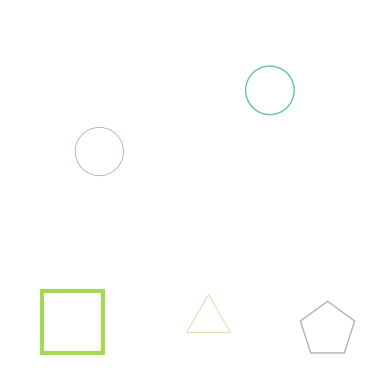[{"shape": "circle", "thickness": 1, "radius": 0.32, "center": [0.701, 0.765]}, {"shape": "circle", "thickness": 0.5, "radius": 0.31, "center": [0.258, 0.606]}, {"shape": "square", "thickness": 3, "radius": 0.4, "center": [0.188, 0.165]}, {"shape": "triangle", "thickness": 0.5, "radius": 0.33, "center": [0.542, 0.169]}, {"shape": "pentagon", "thickness": 1, "radius": 0.37, "center": [0.851, 0.143]}]